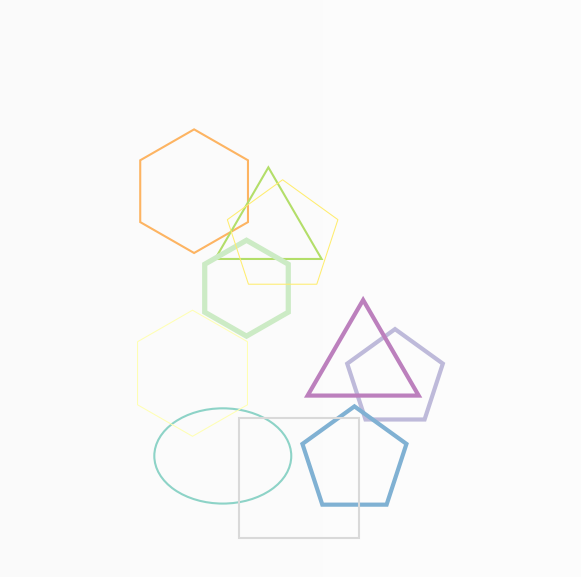[{"shape": "oval", "thickness": 1, "radius": 0.59, "center": [0.383, 0.21]}, {"shape": "hexagon", "thickness": 0.5, "radius": 0.55, "center": [0.331, 0.353]}, {"shape": "pentagon", "thickness": 2, "radius": 0.43, "center": [0.68, 0.343]}, {"shape": "pentagon", "thickness": 2, "radius": 0.47, "center": [0.61, 0.201]}, {"shape": "hexagon", "thickness": 1, "radius": 0.54, "center": [0.334, 0.668]}, {"shape": "triangle", "thickness": 1, "radius": 0.53, "center": [0.462, 0.604]}, {"shape": "square", "thickness": 1, "radius": 0.52, "center": [0.515, 0.171]}, {"shape": "triangle", "thickness": 2, "radius": 0.55, "center": [0.625, 0.369]}, {"shape": "hexagon", "thickness": 2.5, "radius": 0.42, "center": [0.424, 0.5]}, {"shape": "pentagon", "thickness": 0.5, "radius": 0.5, "center": [0.486, 0.588]}]